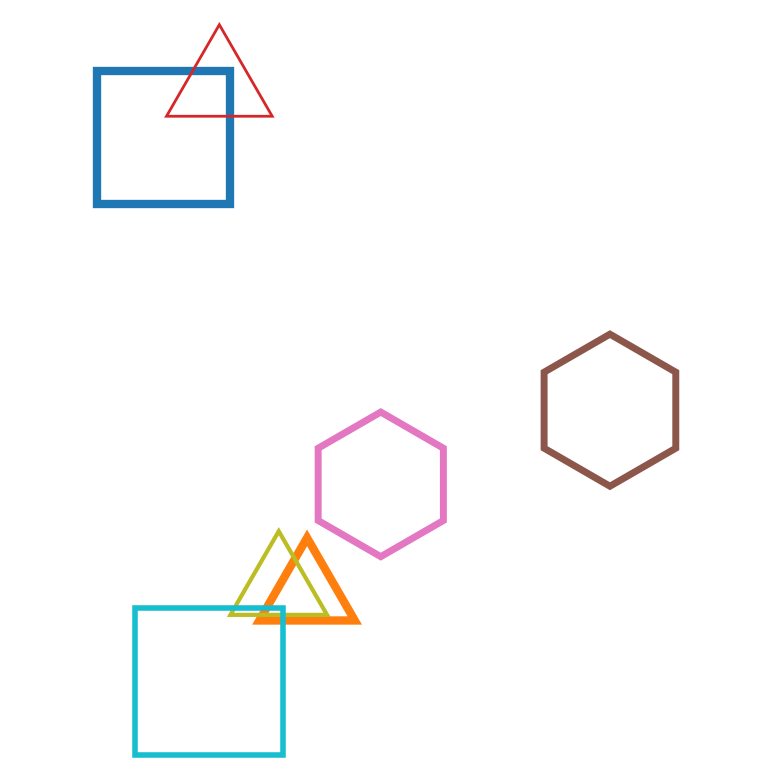[{"shape": "square", "thickness": 3, "radius": 0.43, "center": [0.213, 0.821]}, {"shape": "triangle", "thickness": 3, "radius": 0.36, "center": [0.399, 0.23]}, {"shape": "triangle", "thickness": 1, "radius": 0.4, "center": [0.285, 0.889]}, {"shape": "hexagon", "thickness": 2.5, "radius": 0.49, "center": [0.792, 0.467]}, {"shape": "hexagon", "thickness": 2.5, "radius": 0.47, "center": [0.495, 0.371]}, {"shape": "triangle", "thickness": 1.5, "radius": 0.36, "center": [0.362, 0.238]}, {"shape": "square", "thickness": 2, "radius": 0.48, "center": [0.271, 0.115]}]